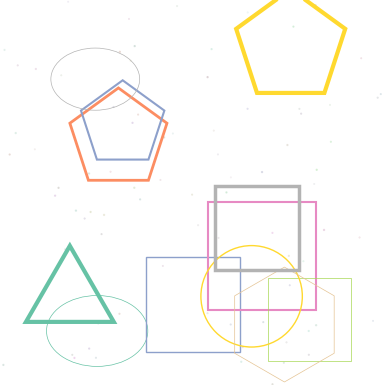[{"shape": "triangle", "thickness": 3, "radius": 0.66, "center": [0.181, 0.23]}, {"shape": "oval", "thickness": 0.5, "radius": 0.66, "center": [0.252, 0.14]}, {"shape": "pentagon", "thickness": 2, "radius": 0.66, "center": [0.308, 0.639]}, {"shape": "square", "thickness": 1, "radius": 0.61, "center": [0.502, 0.209]}, {"shape": "pentagon", "thickness": 1.5, "radius": 0.57, "center": [0.319, 0.678]}, {"shape": "square", "thickness": 1.5, "radius": 0.7, "center": [0.681, 0.336]}, {"shape": "square", "thickness": 0.5, "radius": 0.54, "center": [0.805, 0.171]}, {"shape": "circle", "thickness": 1, "radius": 0.66, "center": [0.654, 0.23]}, {"shape": "pentagon", "thickness": 3, "radius": 0.74, "center": [0.755, 0.879]}, {"shape": "hexagon", "thickness": 0.5, "radius": 0.75, "center": [0.739, 0.157]}, {"shape": "oval", "thickness": 0.5, "radius": 0.58, "center": [0.247, 0.794]}, {"shape": "square", "thickness": 2.5, "radius": 0.55, "center": [0.667, 0.408]}]